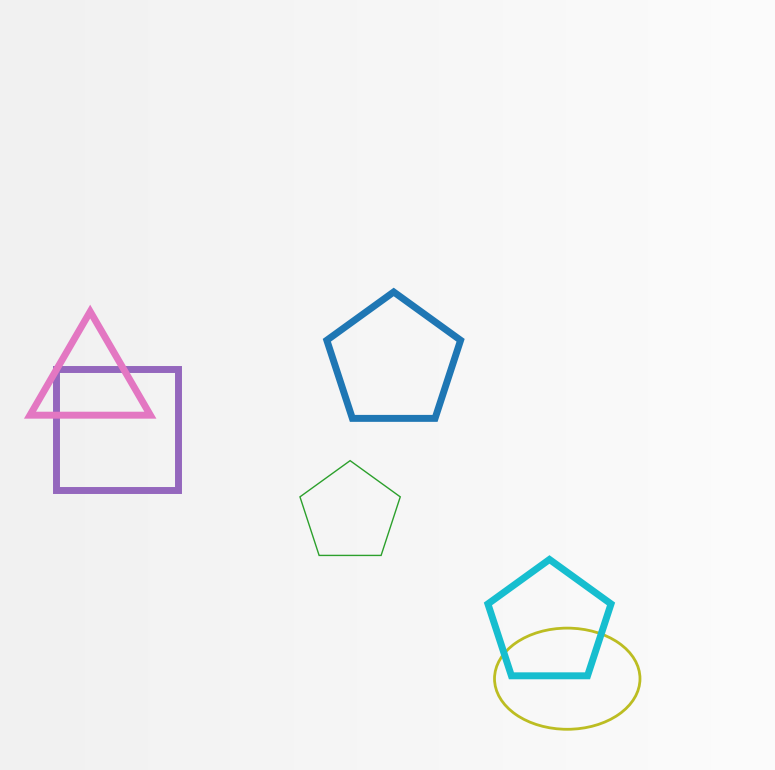[{"shape": "pentagon", "thickness": 2.5, "radius": 0.45, "center": [0.508, 0.53]}, {"shape": "pentagon", "thickness": 0.5, "radius": 0.34, "center": [0.452, 0.334]}, {"shape": "square", "thickness": 2.5, "radius": 0.39, "center": [0.151, 0.442]}, {"shape": "triangle", "thickness": 2.5, "radius": 0.45, "center": [0.116, 0.506]}, {"shape": "oval", "thickness": 1, "radius": 0.47, "center": [0.732, 0.119]}, {"shape": "pentagon", "thickness": 2.5, "radius": 0.42, "center": [0.709, 0.19]}]